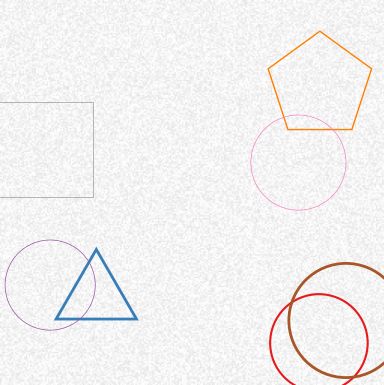[{"shape": "circle", "thickness": 1.5, "radius": 0.63, "center": [0.828, 0.109]}, {"shape": "triangle", "thickness": 2, "radius": 0.6, "center": [0.25, 0.232]}, {"shape": "circle", "thickness": 0.5, "radius": 0.59, "center": [0.13, 0.26]}, {"shape": "pentagon", "thickness": 1, "radius": 0.71, "center": [0.831, 0.778]}, {"shape": "circle", "thickness": 2, "radius": 0.74, "center": [0.899, 0.168]}, {"shape": "circle", "thickness": 0.5, "radius": 0.62, "center": [0.775, 0.578]}, {"shape": "square", "thickness": 0.5, "radius": 0.61, "center": [0.121, 0.612]}]